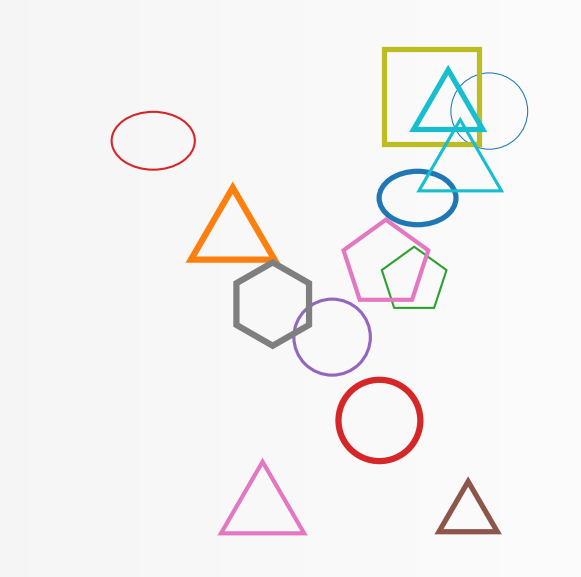[{"shape": "oval", "thickness": 2.5, "radius": 0.33, "center": [0.718, 0.656]}, {"shape": "circle", "thickness": 0.5, "radius": 0.33, "center": [0.842, 0.807]}, {"shape": "triangle", "thickness": 3, "radius": 0.42, "center": [0.4, 0.591]}, {"shape": "pentagon", "thickness": 1, "radius": 0.29, "center": [0.713, 0.513]}, {"shape": "oval", "thickness": 1, "radius": 0.36, "center": [0.264, 0.755]}, {"shape": "circle", "thickness": 3, "radius": 0.35, "center": [0.653, 0.271]}, {"shape": "circle", "thickness": 1.5, "radius": 0.33, "center": [0.571, 0.415]}, {"shape": "triangle", "thickness": 2.5, "radius": 0.29, "center": [0.805, 0.107]}, {"shape": "pentagon", "thickness": 2, "radius": 0.38, "center": [0.664, 0.542]}, {"shape": "triangle", "thickness": 2, "radius": 0.41, "center": [0.452, 0.117]}, {"shape": "hexagon", "thickness": 3, "radius": 0.36, "center": [0.469, 0.473]}, {"shape": "square", "thickness": 2.5, "radius": 0.41, "center": [0.742, 0.832]}, {"shape": "triangle", "thickness": 1.5, "radius": 0.41, "center": [0.792, 0.71]}, {"shape": "triangle", "thickness": 2.5, "radius": 0.34, "center": [0.771, 0.809]}]